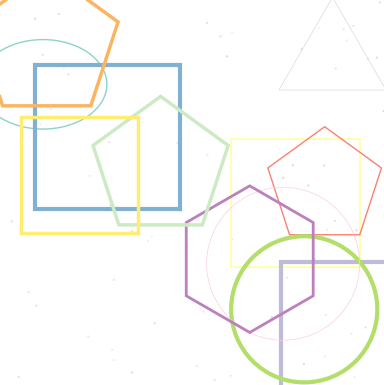[{"shape": "oval", "thickness": 1, "radius": 0.83, "center": [0.112, 0.781]}, {"shape": "square", "thickness": 1.5, "radius": 0.83, "center": [0.768, 0.472]}, {"shape": "square", "thickness": 3, "radius": 0.82, "center": [0.895, 0.155]}, {"shape": "pentagon", "thickness": 1, "radius": 0.78, "center": [0.843, 0.516]}, {"shape": "square", "thickness": 3, "radius": 0.94, "center": [0.279, 0.644]}, {"shape": "pentagon", "thickness": 2.5, "radius": 0.97, "center": [0.121, 0.883]}, {"shape": "circle", "thickness": 3, "radius": 0.95, "center": [0.79, 0.197]}, {"shape": "circle", "thickness": 0.5, "radius": 0.99, "center": [0.735, 0.315]}, {"shape": "triangle", "thickness": 0.5, "radius": 0.8, "center": [0.864, 0.847]}, {"shape": "hexagon", "thickness": 2, "radius": 0.95, "center": [0.649, 0.327]}, {"shape": "pentagon", "thickness": 2.5, "radius": 0.92, "center": [0.417, 0.565]}, {"shape": "square", "thickness": 2.5, "radius": 0.75, "center": [0.206, 0.545]}]